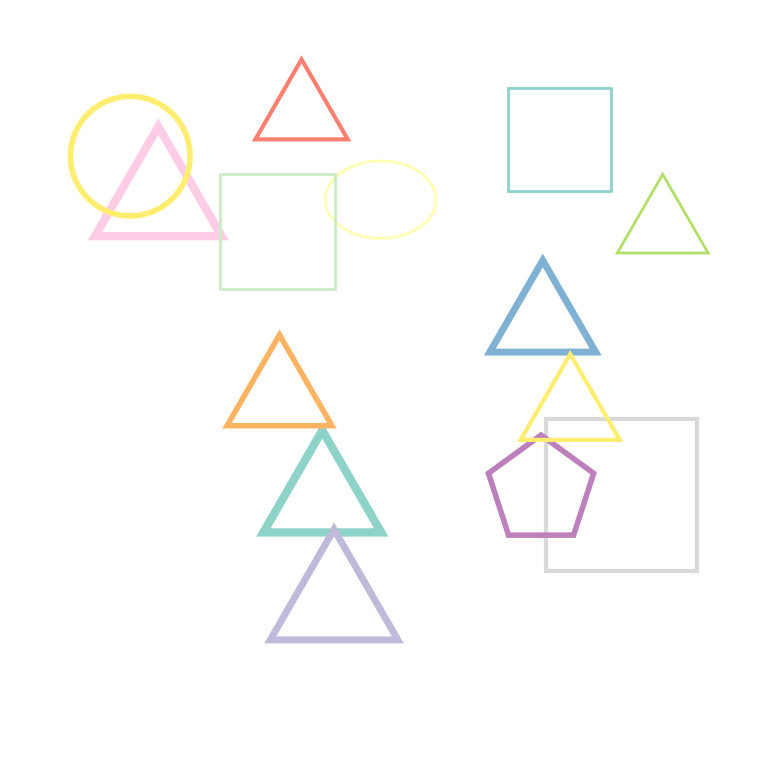[{"shape": "square", "thickness": 1, "radius": 0.33, "center": [0.726, 0.819]}, {"shape": "triangle", "thickness": 3, "radius": 0.44, "center": [0.419, 0.353]}, {"shape": "oval", "thickness": 1, "radius": 0.36, "center": [0.494, 0.741]}, {"shape": "triangle", "thickness": 2.5, "radius": 0.48, "center": [0.434, 0.217]}, {"shape": "triangle", "thickness": 1.5, "radius": 0.35, "center": [0.392, 0.854]}, {"shape": "triangle", "thickness": 2.5, "radius": 0.4, "center": [0.705, 0.582]}, {"shape": "triangle", "thickness": 2, "radius": 0.39, "center": [0.363, 0.486]}, {"shape": "triangle", "thickness": 1, "radius": 0.34, "center": [0.861, 0.705]}, {"shape": "triangle", "thickness": 3, "radius": 0.47, "center": [0.206, 0.741]}, {"shape": "square", "thickness": 1.5, "radius": 0.49, "center": [0.807, 0.357]}, {"shape": "pentagon", "thickness": 2, "radius": 0.36, "center": [0.703, 0.363]}, {"shape": "square", "thickness": 1, "radius": 0.37, "center": [0.36, 0.699]}, {"shape": "triangle", "thickness": 1.5, "radius": 0.37, "center": [0.741, 0.466]}, {"shape": "circle", "thickness": 2, "radius": 0.39, "center": [0.169, 0.797]}]